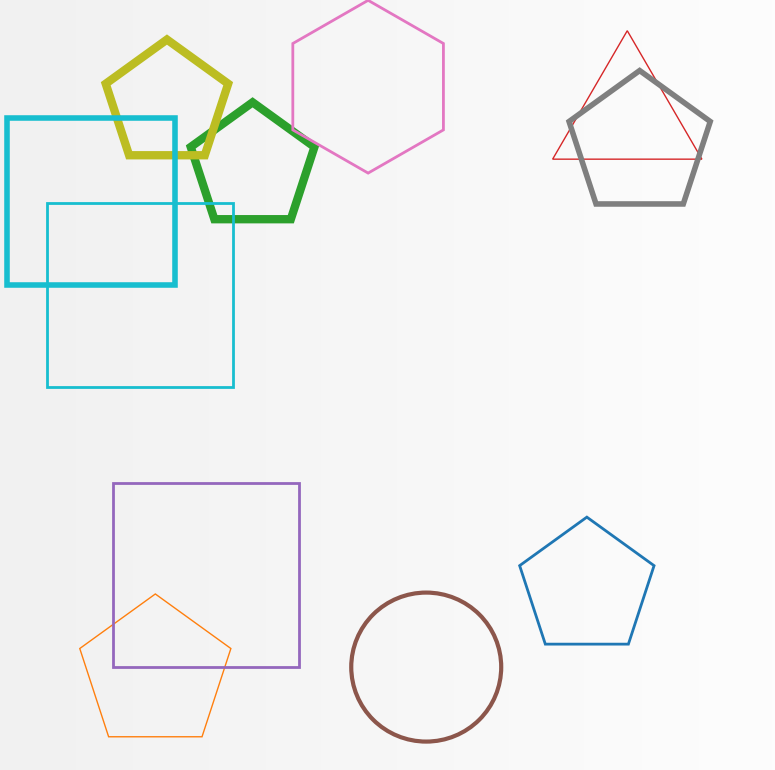[{"shape": "pentagon", "thickness": 1, "radius": 0.46, "center": [0.757, 0.237]}, {"shape": "pentagon", "thickness": 0.5, "radius": 0.51, "center": [0.2, 0.126]}, {"shape": "pentagon", "thickness": 3, "radius": 0.42, "center": [0.326, 0.783]}, {"shape": "triangle", "thickness": 0.5, "radius": 0.56, "center": [0.809, 0.849]}, {"shape": "square", "thickness": 1, "radius": 0.6, "center": [0.266, 0.253]}, {"shape": "circle", "thickness": 1.5, "radius": 0.48, "center": [0.55, 0.134]}, {"shape": "hexagon", "thickness": 1, "radius": 0.56, "center": [0.475, 0.887]}, {"shape": "pentagon", "thickness": 2, "radius": 0.48, "center": [0.825, 0.813]}, {"shape": "pentagon", "thickness": 3, "radius": 0.42, "center": [0.215, 0.866]}, {"shape": "square", "thickness": 1, "radius": 0.6, "center": [0.181, 0.617]}, {"shape": "square", "thickness": 2, "radius": 0.54, "center": [0.118, 0.738]}]